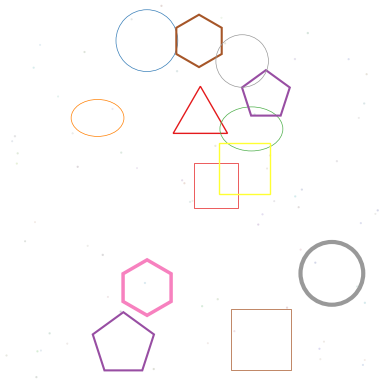[{"shape": "triangle", "thickness": 1, "radius": 0.41, "center": [0.52, 0.694]}, {"shape": "square", "thickness": 0.5, "radius": 0.29, "center": [0.561, 0.518]}, {"shape": "circle", "thickness": 0.5, "radius": 0.4, "center": [0.382, 0.894]}, {"shape": "oval", "thickness": 0.5, "radius": 0.41, "center": [0.653, 0.665]}, {"shape": "pentagon", "thickness": 1.5, "radius": 0.33, "center": [0.691, 0.753]}, {"shape": "pentagon", "thickness": 1.5, "radius": 0.42, "center": [0.32, 0.106]}, {"shape": "oval", "thickness": 0.5, "radius": 0.34, "center": [0.253, 0.694]}, {"shape": "square", "thickness": 1, "radius": 0.33, "center": [0.635, 0.563]}, {"shape": "square", "thickness": 0.5, "radius": 0.39, "center": [0.679, 0.118]}, {"shape": "hexagon", "thickness": 1.5, "radius": 0.34, "center": [0.517, 0.894]}, {"shape": "hexagon", "thickness": 2.5, "radius": 0.36, "center": [0.382, 0.253]}, {"shape": "circle", "thickness": 0.5, "radius": 0.34, "center": [0.629, 0.842]}, {"shape": "circle", "thickness": 3, "radius": 0.41, "center": [0.862, 0.29]}]